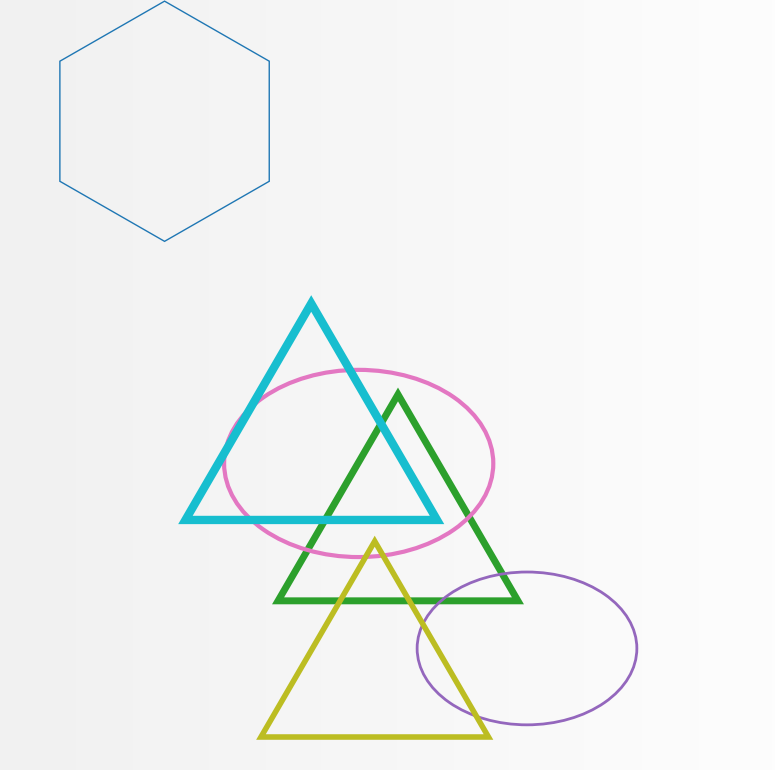[{"shape": "hexagon", "thickness": 0.5, "radius": 0.78, "center": [0.212, 0.843]}, {"shape": "triangle", "thickness": 2.5, "radius": 0.89, "center": [0.514, 0.309]}, {"shape": "oval", "thickness": 1, "radius": 0.71, "center": [0.68, 0.158]}, {"shape": "oval", "thickness": 1.5, "radius": 0.87, "center": [0.463, 0.398]}, {"shape": "triangle", "thickness": 2, "radius": 0.85, "center": [0.484, 0.128]}, {"shape": "triangle", "thickness": 3, "radius": 0.94, "center": [0.402, 0.418]}]